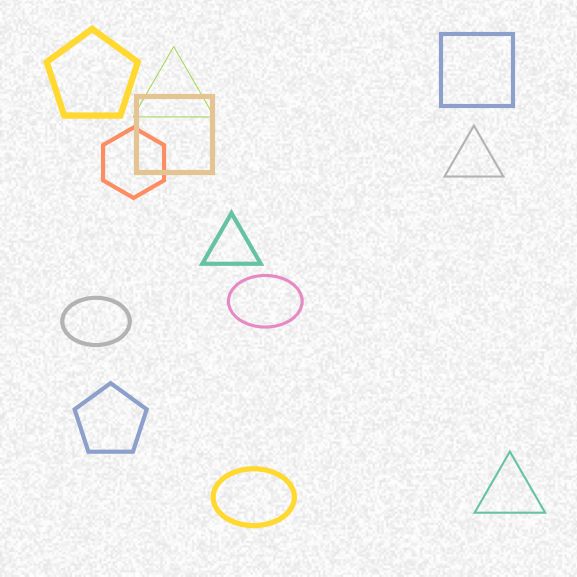[{"shape": "triangle", "thickness": 1, "radius": 0.35, "center": [0.883, 0.147]}, {"shape": "triangle", "thickness": 2, "radius": 0.29, "center": [0.401, 0.572]}, {"shape": "hexagon", "thickness": 2, "radius": 0.31, "center": [0.231, 0.717]}, {"shape": "square", "thickness": 2, "radius": 0.31, "center": [0.826, 0.878]}, {"shape": "pentagon", "thickness": 2, "radius": 0.33, "center": [0.192, 0.27]}, {"shape": "oval", "thickness": 1.5, "radius": 0.32, "center": [0.459, 0.477]}, {"shape": "triangle", "thickness": 0.5, "radius": 0.41, "center": [0.301, 0.837]}, {"shape": "oval", "thickness": 2.5, "radius": 0.35, "center": [0.439, 0.138]}, {"shape": "pentagon", "thickness": 3, "radius": 0.41, "center": [0.16, 0.866]}, {"shape": "square", "thickness": 2.5, "radius": 0.33, "center": [0.301, 0.767]}, {"shape": "oval", "thickness": 2, "radius": 0.29, "center": [0.166, 0.443]}, {"shape": "triangle", "thickness": 1, "radius": 0.29, "center": [0.821, 0.723]}]